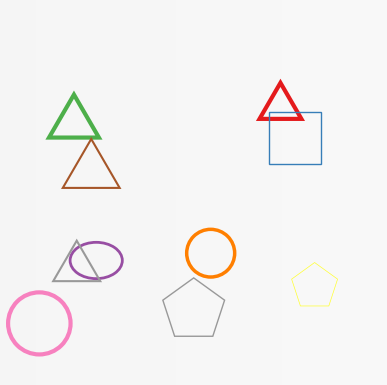[{"shape": "triangle", "thickness": 3, "radius": 0.31, "center": [0.724, 0.722]}, {"shape": "square", "thickness": 1, "radius": 0.33, "center": [0.762, 0.641]}, {"shape": "triangle", "thickness": 3, "radius": 0.37, "center": [0.191, 0.68]}, {"shape": "oval", "thickness": 2, "radius": 0.34, "center": [0.248, 0.323]}, {"shape": "circle", "thickness": 2.5, "radius": 0.31, "center": [0.544, 0.342]}, {"shape": "pentagon", "thickness": 0.5, "radius": 0.31, "center": [0.812, 0.256]}, {"shape": "triangle", "thickness": 1.5, "radius": 0.42, "center": [0.235, 0.554]}, {"shape": "circle", "thickness": 3, "radius": 0.4, "center": [0.101, 0.16]}, {"shape": "pentagon", "thickness": 1, "radius": 0.42, "center": [0.5, 0.194]}, {"shape": "triangle", "thickness": 1.5, "radius": 0.35, "center": [0.198, 0.305]}]